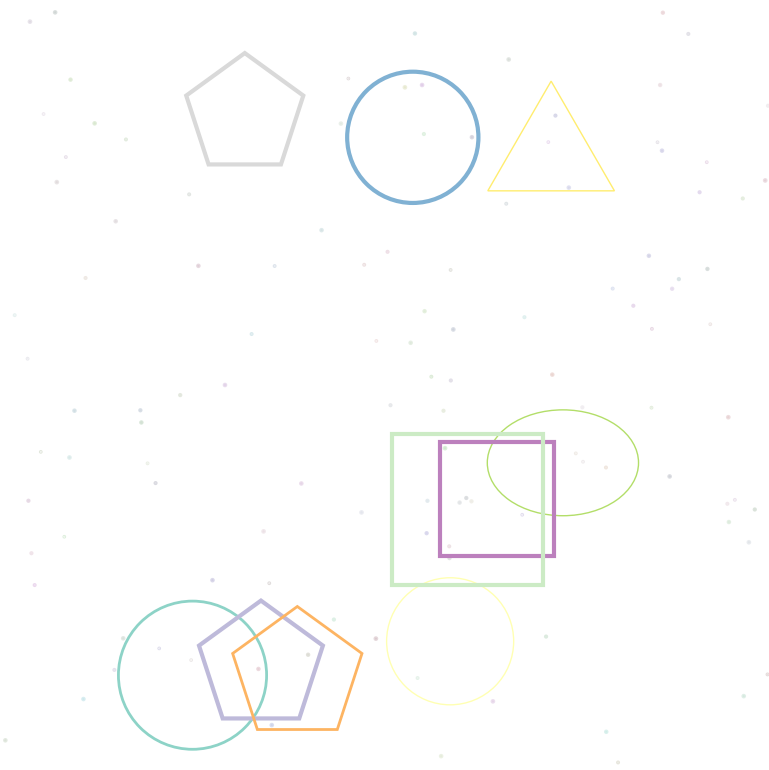[{"shape": "circle", "thickness": 1, "radius": 0.48, "center": [0.25, 0.123]}, {"shape": "circle", "thickness": 0.5, "radius": 0.41, "center": [0.585, 0.167]}, {"shape": "pentagon", "thickness": 1.5, "radius": 0.42, "center": [0.339, 0.135]}, {"shape": "circle", "thickness": 1.5, "radius": 0.43, "center": [0.536, 0.822]}, {"shape": "pentagon", "thickness": 1, "radius": 0.44, "center": [0.386, 0.124]}, {"shape": "oval", "thickness": 0.5, "radius": 0.49, "center": [0.731, 0.399]}, {"shape": "pentagon", "thickness": 1.5, "radius": 0.4, "center": [0.318, 0.851]}, {"shape": "square", "thickness": 1.5, "radius": 0.37, "center": [0.646, 0.352]}, {"shape": "square", "thickness": 1.5, "radius": 0.49, "center": [0.607, 0.339]}, {"shape": "triangle", "thickness": 0.5, "radius": 0.47, "center": [0.716, 0.8]}]